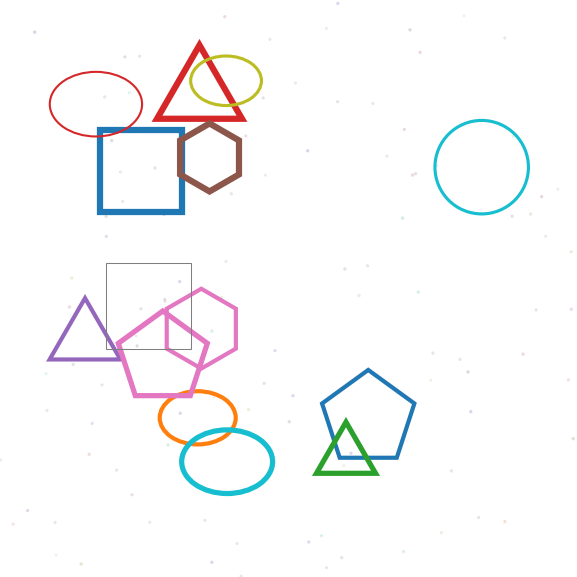[{"shape": "pentagon", "thickness": 2, "radius": 0.42, "center": [0.638, 0.274]}, {"shape": "square", "thickness": 3, "radius": 0.35, "center": [0.244, 0.704]}, {"shape": "oval", "thickness": 2, "radius": 0.33, "center": [0.342, 0.276]}, {"shape": "triangle", "thickness": 2.5, "radius": 0.3, "center": [0.599, 0.209]}, {"shape": "triangle", "thickness": 3, "radius": 0.42, "center": [0.345, 0.836]}, {"shape": "oval", "thickness": 1, "radius": 0.4, "center": [0.166, 0.819]}, {"shape": "triangle", "thickness": 2, "radius": 0.35, "center": [0.147, 0.412]}, {"shape": "hexagon", "thickness": 3, "radius": 0.29, "center": [0.363, 0.727]}, {"shape": "pentagon", "thickness": 2.5, "radius": 0.41, "center": [0.282, 0.38]}, {"shape": "hexagon", "thickness": 2, "radius": 0.35, "center": [0.349, 0.43]}, {"shape": "square", "thickness": 0.5, "radius": 0.37, "center": [0.257, 0.469]}, {"shape": "oval", "thickness": 1.5, "radius": 0.31, "center": [0.391, 0.859]}, {"shape": "circle", "thickness": 1.5, "radius": 0.4, "center": [0.834, 0.71]}, {"shape": "oval", "thickness": 2.5, "radius": 0.39, "center": [0.393, 0.2]}]